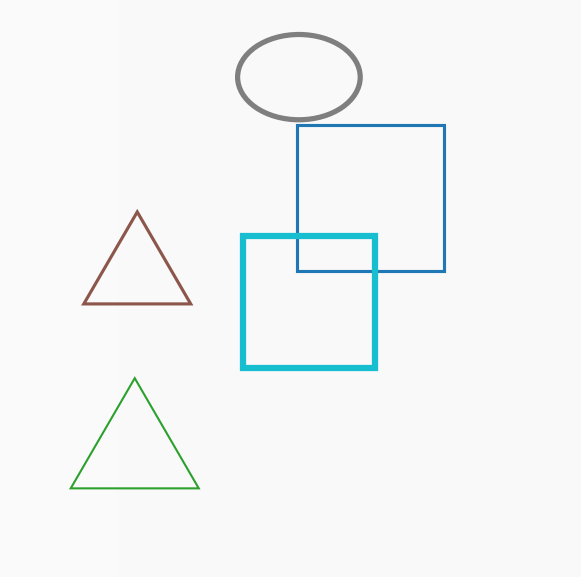[{"shape": "square", "thickness": 1.5, "radius": 0.63, "center": [0.638, 0.656]}, {"shape": "triangle", "thickness": 1, "radius": 0.64, "center": [0.232, 0.217]}, {"shape": "triangle", "thickness": 1.5, "radius": 0.53, "center": [0.236, 0.526]}, {"shape": "oval", "thickness": 2.5, "radius": 0.53, "center": [0.514, 0.866]}, {"shape": "square", "thickness": 3, "radius": 0.57, "center": [0.532, 0.477]}]